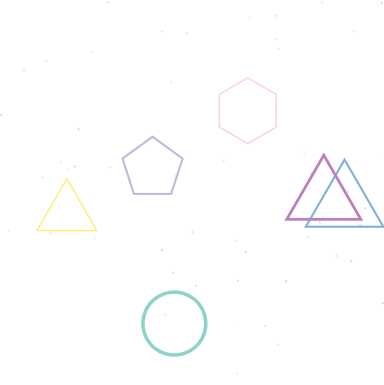[{"shape": "circle", "thickness": 2.5, "radius": 0.41, "center": [0.453, 0.16]}, {"shape": "pentagon", "thickness": 1.5, "radius": 0.41, "center": [0.396, 0.563]}, {"shape": "triangle", "thickness": 1.5, "radius": 0.58, "center": [0.895, 0.469]}, {"shape": "hexagon", "thickness": 1, "radius": 0.43, "center": [0.644, 0.712]}, {"shape": "triangle", "thickness": 2, "radius": 0.56, "center": [0.841, 0.486]}, {"shape": "triangle", "thickness": 1, "radius": 0.45, "center": [0.174, 0.446]}]